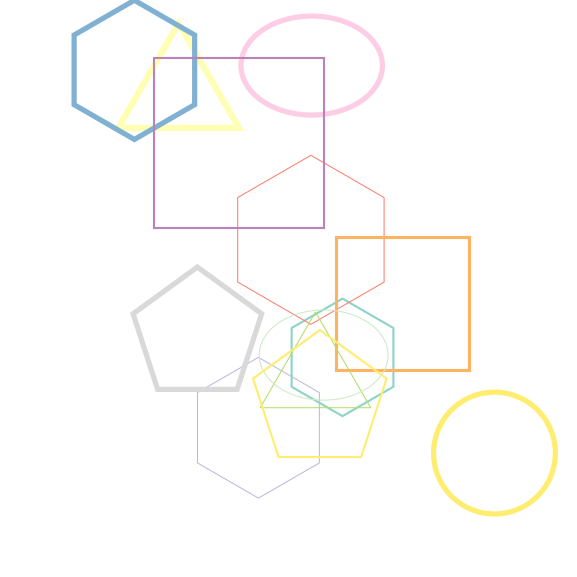[{"shape": "hexagon", "thickness": 1, "radius": 0.51, "center": [0.593, 0.38]}, {"shape": "triangle", "thickness": 3, "radius": 0.6, "center": [0.309, 0.838]}, {"shape": "hexagon", "thickness": 0.5, "radius": 0.61, "center": [0.447, 0.258]}, {"shape": "hexagon", "thickness": 0.5, "radius": 0.73, "center": [0.538, 0.584]}, {"shape": "hexagon", "thickness": 2.5, "radius": 0.6, "center": [0.233, 0.878]}, {"shape": "square", "thickness": 1.5, "radius": 0.57, "center": [0.697, 0.474]}, {"shape": "triangle", "thickness": 0.5, "radius": 0.55, "center": [0.546, 0.348]}, {"shape": "oval", "thickness": 2.5, "radius": 0.61, "center": [0.54, 0.886]}, {"shape": "pentagon", "thickness": 2.5, "radius": 0.59, "center": [0.342, 0.42]}, {"shape": "square", "thickness": 1, "radius": 0.74, "center": [0.414, 0.751]}, {"shape": "oval", "thickness": 0.5, "radius": 0.56, "center": [0.56, 0.384]}, {"shape": "circle", "thickness": 2.5, "radius": 0.53, "center": [0.856, 0.215]}, {"shape": "pentagon", "thickness": 1, "radius": 0.61, "center": [0.554, 0.306]}]